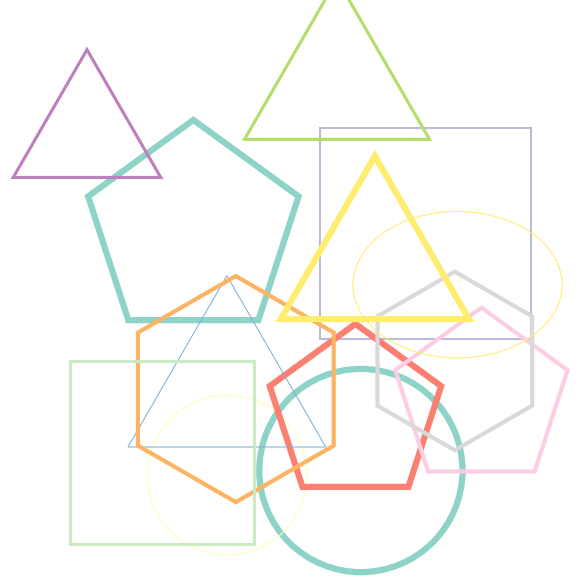[{"shape": "pentagon", "thickness": 3, "radius": 0.96, "center": [0.335, 0.6]}, {"shape": "circle", "thickness": 3, "radius": 0.88, "center": [0.625, 0.184]}, {"shape": "circle", "thickness": 0.5, "radius": 0.69, "center": [0.393, 0.177]}, {"shape": "square", "thickness": 1, "radius": 0.91, "center": [0.737, 0.595]}, {"shape": "pentagon", "thickness": 3, "radius": 0.78, "center": [0.615, 0.282]}, {"shape": "triangle", "thickness": 0.5, "radius": 0.99, "center": [0.393, 0.324]}, {"shape": "hexagon", "thickness": 2, "radius": 0.98, "center": [0.408, 0.325]}, {"shape": "triangle", "thickness": 1.5, "radius": 0.92, "center": [0.584, 0.85]}, {"shape": "pentagon", "thickness": 2, "radius": 0.78, "center": [0.834, 0.31]}, {"shape": "hexagon", "thickness": 2, "radius": 0.77, "center": [0.788, 0.374]}, {"shape": "triangle", "thickness": 1.5, "radius": 0.74, "center": [0.151, 0.766]}, {"shape": "square", "thickness": 1.5, "radius": 0.79, "center": [0.281, 0.216]}, {"shape": "triangle", "thickness": 3, "radius": 0.94, "center": [0.649, 0.541]}, {"shape": "oval", "thickness": 0.5, "radius": 0.91, "center": [0.792, 0.506]}]